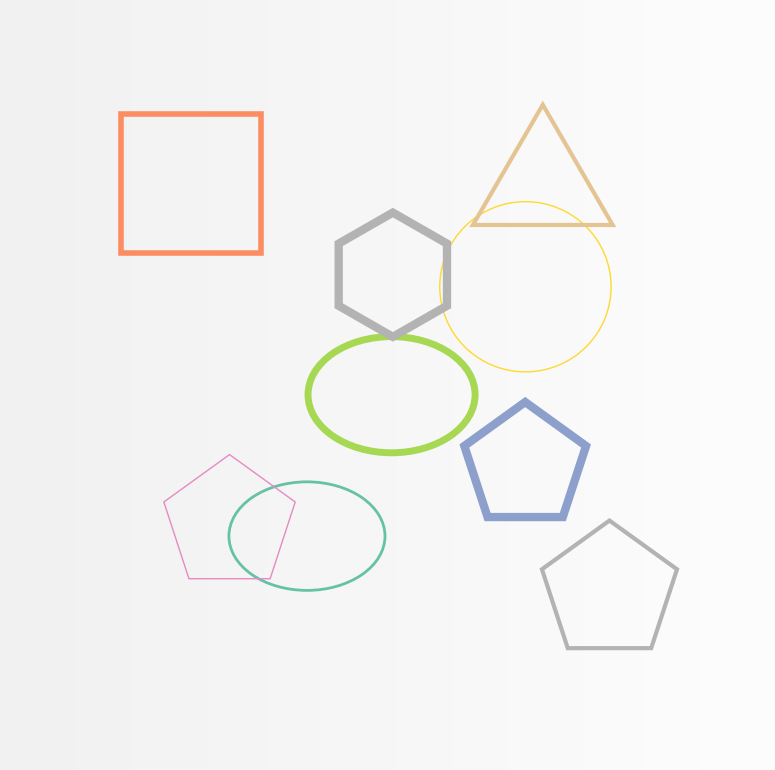[{"shape": "oval", "thickness": 1, "radius": 0.5, "center": [0.396, 0.304]}, {"shape": "square", "thickness": 2, "radius": 0.45, "center": [0.247, 0.762]}, {"shape": "pentagon", "thickness": 3, "radius": 0.41, "center": [0.678, 0.395]}, {"shape": "pentagon", "thickness": 0.5, "radius": 0.45, "center": [0.296, 0.321]}, {"shape": "oval", "thickness": 2.5, "radius": 0.54, "center": [0.505, 0.487]}, {"shape": "circle", "thickness": 0.5, "radius": 0.55, "center": [0.678, 0.628]}, {"shape": "triangle", "thickness": 1.5, "radius": 0.52, "center": [0.7, 0.76]}, {"shape": "hexagon", "thickness": 3, "radius": 0.4, "center": [0.507, 0.643]}, {"shape": "pentagon", "thickness": 1.5, "radius": 0.46, "center": [0.786, 0.232]}]